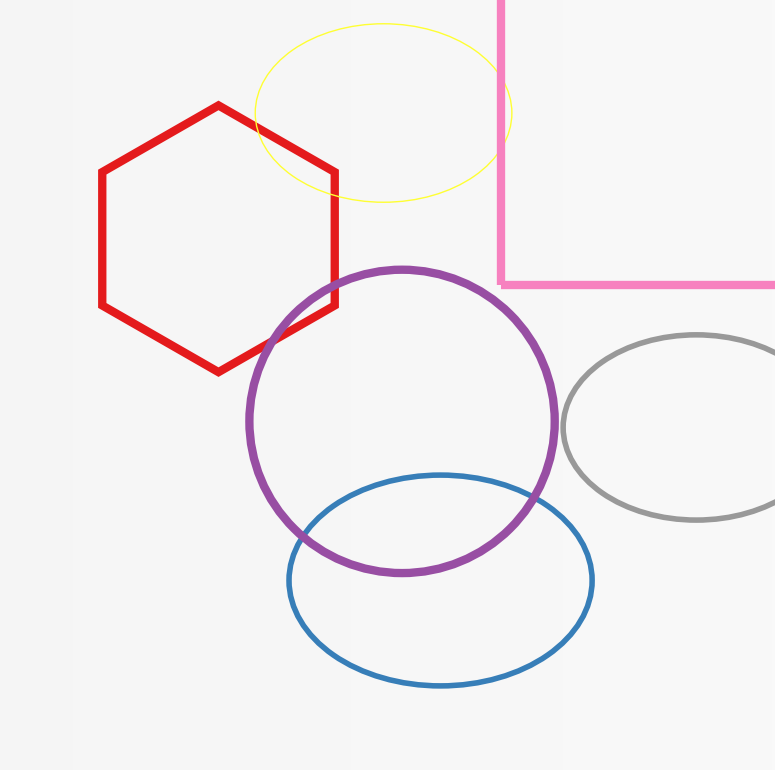[{"shape": "hexagon", "thickness": 3, "radius": 0.87, "center": [0.282, 0.69]}, {"shape": "oval", "thickness": 2, "radius": 0.98, "center": [0.568, 0.246]}, {"shape": "circle", "thickness": 3, "radius": 0.98, "center": [0.519, 0.453]}, {"shape": "oval", "thickness": 0.5, "radius": 0.83, "center": [0.495, 0.853]}, {"shape": "square", "thickness": 3, "radius": 0.93, "center": [0.832, 0.815]}, {"shape": "oval", "thickness": 2, "radius": 0.86, "center": [0.898, 0.445]}]